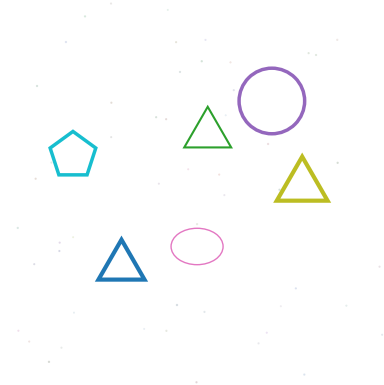[{"shape": "triangle", "thickness": 3, "radius": 0.35, "center": [0.316, 0.308]}, {"shape": "triangle", "thickness": 1.5, "radius": 0.35, "center": [0.54, 0.652]}, {"shape": "circle", "thickness": 2.5, "radius": 0.43, "center": [0.706, 0.738]}, {"shape": "oval", "thickness": 1, "radius": 0.34, "center": [0.512, 0.36]}, {"shape": "triangle", "thickness": 3, "radius": 0.38, "center": [0.785, 0.517]}, {"shape": "pentagon", "thickness": 2.5, "radius": 0.31, "center": [0.19, 0.596]}]